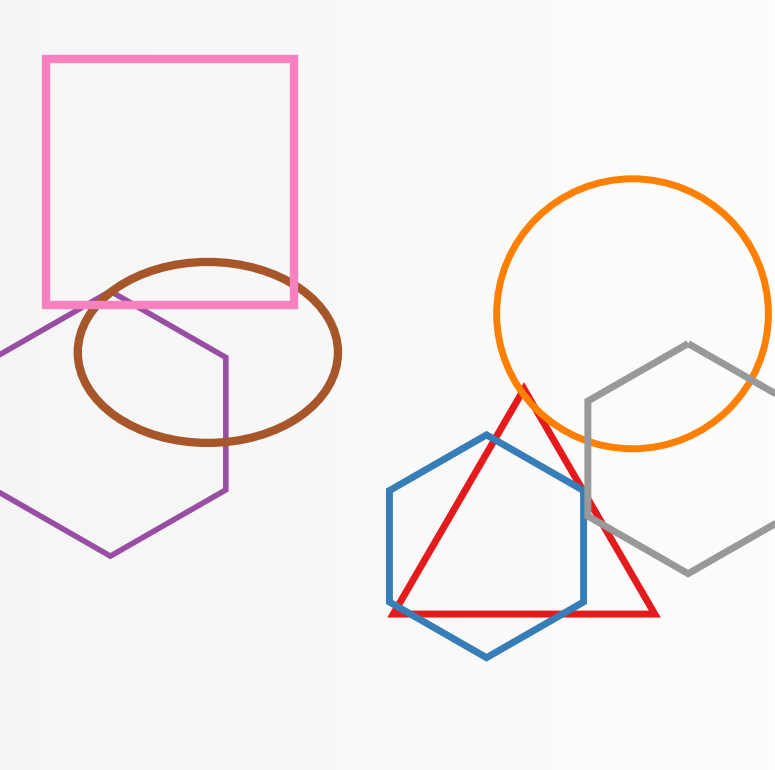[{"shape": "triangle", "thickness": 2.5, "radius": 0.97, "center": [0.676, 0.3]}, {"shape": "hexagon", "thickness": 2.5, "radius": 0.72, "center": [0.628, 0.291]}, {"shape": "hexagon", "thickness": 2, "radius": 0.86, "center": [0.142, 0.45]}, {"shape": "circle", "thickness": 2.5, "radius": 0.88, "center": [0.816, 0.592]}, {"shape": "oval", "thickness": 3, "radius": 0.84, "center": [0.268, 0.542]}, {"shape": "square", "thickness": 3, "radius": 0.8, "center": [0.219, 0.763]}, {"shape": "hexagon", "thickness": 2.5, "radius": 0.75, "center": [0.888, 0.404]}]